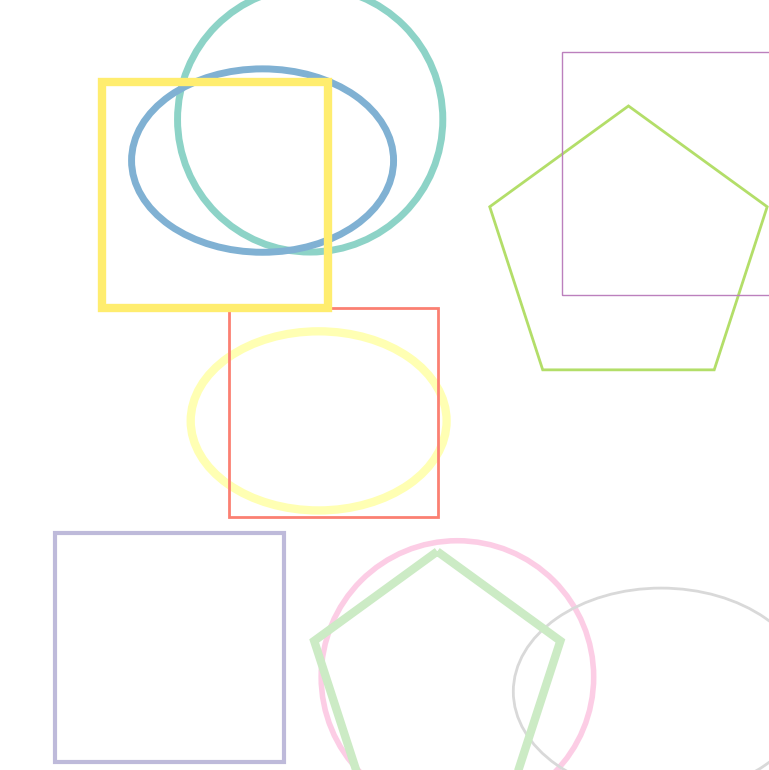[{"shape": "circle", "thickness": 2.5, "radius": 0.86, "center": [0.403, 0.845]}, {"shape": "oval", "thickness": 3, "radius": 0.83, "center": [0.414, 0.453]}, {"shape": "square", "thickness": 1.5, "radius": 0.74, "center": [0.22, 0.159]}, {"shape": "square", "thickness": 1, "radius": 0.68, "center": [0.434, 0.464]}, {"shape": "oval", "thickness": 2.5, "radius": 0.85, "center": [0.341, 0.791]}, {"shape": "pentagon", "thickness": 1, "radius": 0.95, "center": [0.816, 0.673]}, {"shape": "circle", "thickness": 2, "radius": 0.88, "center": [0.594, 0.121]}, {"shape": "oval", "thickness": 1, "radius": 0.96, "center": [0.859, 0.102]}, {"shape": "square", "thickness": 0.5, "radius": 0.79, "center": [0.887, 0.774]}, {"shape": "pentagon", "thickness": 3, "radius": 0.84, "center": [0.568, 0.116]}, {"shape": "square", "thickness": 3, "radius": 0.73, "center": [0.28, 0.747]}]